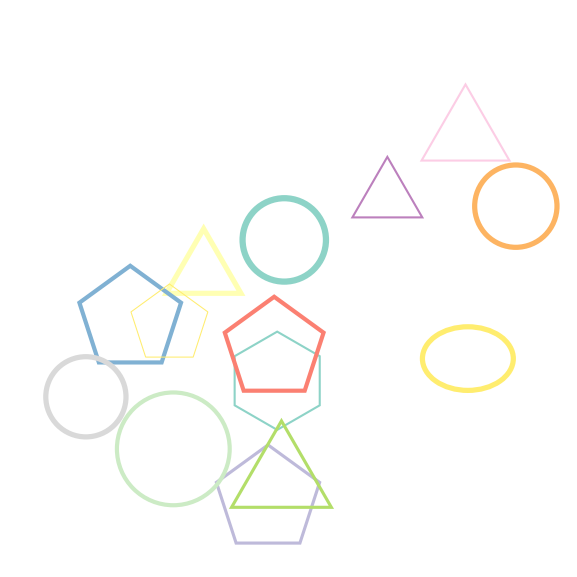[{"shape": "hexagon", "thickness": 1, "radius": 0.43, "center": [0.48, 0.34]}, {"shape": "circle", "thickness": 3, "radius": 0.36, "center": [0.492, 0.584]}, {"shape": "triangle", "thickness": 2.5, "radius": 0.37, "center": [0.353, 0.529]}, {"shape": "pentagon", "thickness": 1.5, "radius": 0.47, "center": [0.464, 0.135]}, {"shape": "pentagon", "thickness": 2, "radius": 0.45, "center": [0.475, 0.395]}, {"shape": "pentagon", "thickness": 2, "radius": 0.46, "center": [0.226, 0.446]}, {"shape": "circle", "thickness": 2.5, "radius": 0.36, "center": [0.893, 0.642]}, {"shape": "triangle", "thickness": 1.5, "radius": 0.5, "center": [0.487, 0.171]}, {"shape": "triangle", "thickness": 1, "radius": 0.44, "center": [0.806, 0.765]}, {"shape": "circle", "thickness": 2.5, "radius": 0.35, "center": [0.149, 0.312]}, {"shape": "triangle", "thickness": 1, "radius": 0.35, "center": [0.671, 0.658]}, {"shape": "circle", "thickness": 2, "radius": 0.49, "center": [0.3, 0.222]}, {"shape": "pentagon", "thickness": 0.5, "radius": 0.35, "center": [0.293, 0.437]}, {"shape": "oval", "thickness": 2.5, "radius": 0.39, "center": [0.81, 0.378]}]